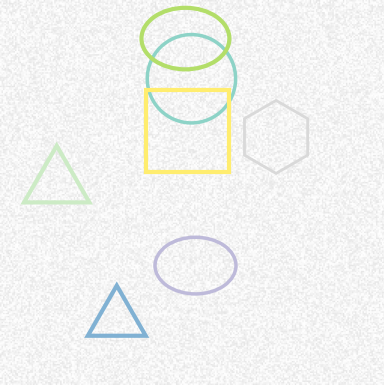[{"shape": "circle", "thickness": 2.5, "radius": 0.57, "center": [0.497, 0.795]}, {"shape": "oval", "thickness": 2.5, "radius": 0.53, "center": [0.508, 0.31]}, {"shape": "triangle", "thickness": 3, "radius": 0.43, "center": [0.303, 0.171]}, {"shape": "oval", "thickness": 3, "radius": 0.57, "center": [0.482, 0.9]}, {"shape": "hexagon", "thickness": 2, "radius": 0.47, "center": [0.717, 0.644]}, {"shape": "triangle", "thickness": 3, "radius": 0.49, "center": [0.147, 0.523]}, {"shape": "square", "thickness": 3, "radius": 0.54, "center": [0.486, 0.66]}]